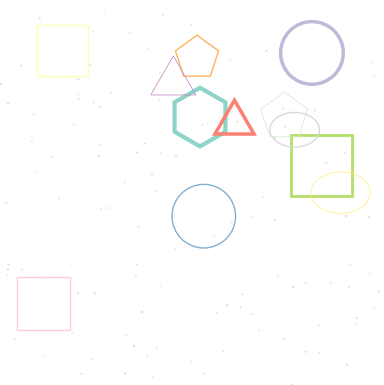[{"shape": "hexagon", "thickness": 3, "radius": 0.38, "center": [0.519, 0.696]}, {"shape": "square", "thickness": 1, "radius": 0.33, "center": [0.162, 0.868]}, {"shape": "circle", "thickness": 2.5, "radius": 0.41, "center": [0.81, 0.862]}, {"shape": "triangle", "thickness": 2.5, "radius": 0.29, "center": [0.609, 0.681]}, {"shape": "circle", "thickness": 1, "radius": 0.41, "center": [0.529, 0.438]}, {"shape": "pentagon", "thickness": 1, "radius": 0.29, "center": [0.512, 0.85]}, {"shape": "square", "thickness": 2, "radius": 0.4, "center": [0.835, 0.571]}, {"shape": "square", "thickness": 1, "radius": 0.34, "center": [0.114, 0.211]}, {"shape": "oval", "thickness": 1, "radius": 0.32, "center": [0.765, 0.663]}, {"shape": "triangle", "thickness": 0.5, "radius": 0.34, "center": [0.45, 0.787]}, {"shape": "pentagon", "thickness": 0.5, "radius": 0.32, "center": [0.738, 0.697]}, {"shape": "oval", "thickness": 0.5, "radius": 0.39, "center": [0.884, 0.499]}]